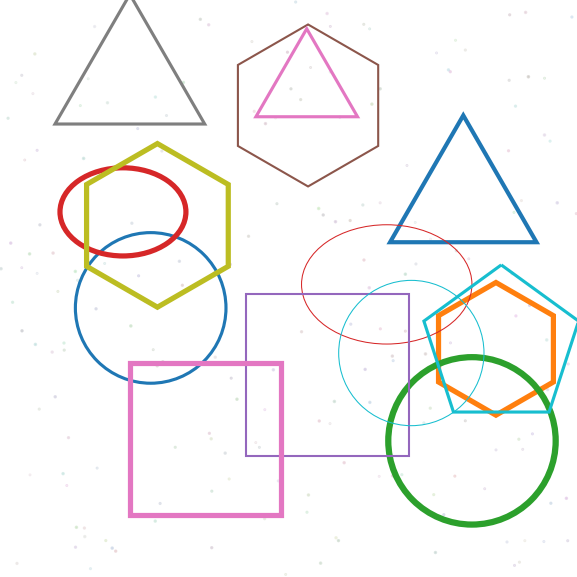[{"shape": "circle", "thickness": 1.5, "radius": 0.65, "center": [0.261, 0.466]}, {"shape": "triangle", "thickness": 2, "radius": 0.73, "center": [0.802, 0.653]}, {"shape": "hexagon", "thickness": 2.5, "radius": 0.57, "center": [0.859, 0.395]}, {"shape": "circle", "thickness": 3, "radius": 0.72, "center": [0.817, 0.236]}, {"shape": "oval", "thickness": 2.5, "radius": 0.55, "center": [0.213, 0.632]}, {"shape": "oval", "thickness": 0.5, "radius": 0.74, "center": [0.67, 0.507]}, {"shape": "square", "thickness": 1, "radius": 0.7, "center": [0.567, 0.349]}, {"shape": "hexagon", "thickness": 1, "radius": 0.7, "center": [0.533, 0.817]}, {"shape": "triangle", "thickness": 1.5, "radius": 0.51, "center": [0.531, 0.848]}, {"shape": "square", "thickness": 2.5, "radius": 0.66, "center": [0.356, 0.24]}, {"shape": "triangle", "thickness": 1.5, "radius": 0.75, "center": [0.225, 0.859]}, {"shape": "hexagon", "thickness": 2.5, "radius": 0.71, "center": [0.273, 0.609]}, {"shape": "pentagon", "thickness": 1.5, "radius": 0.7, "center": [0.868, 0.4]}, {"shape": "circle", "thickness": 0.5, "radius": 0.63, "center": [0.712, 0.388]}]